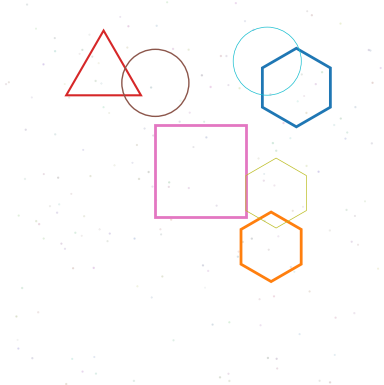[{"shape": "hexagon", "thickness": 2, "radius": 0.51, "center": [0.77, 0.773]}, {"shape": "hexagon", "thickness": 2, "radius": 0.45, "center": [0.704, 0.359]}, {"shape": "triangle", "thickness": 1.5, "radius": 0.56, "center": [0.269, 0.809]}, {"shape": "circle", "thickness": 1, "radius": 0.44, "center": [0.404, 0.785]}, {"shape": "square", "thickness": 2, "radius": 0.6, "center": [0.521, 0.556]}, {"shape": "hexagon", "thickness": 0.5, "radius": 0.45, "center": [0.717, 0.499]}, {"shape": "circle", "thickness": 0.5, "radius": 0.44, "center": [0.694, 0.841]}]